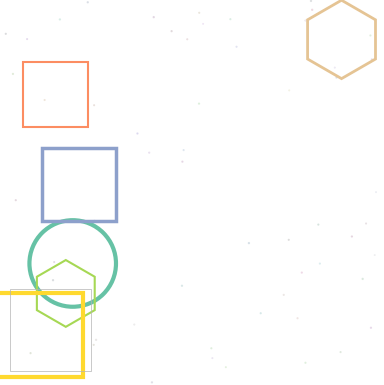[{"shape": "circle", "thickness": 3, "radius": 0.56, "center": [0.189, 0.316]}, {"shape": "square", "thickness": 1.5, "radius": 0.42, "center": [0.145, 0.755]}, {"shape": "square", "thickness": 2.5, "radius": 0.48, "center": [0.205, 0.521]}, {"shape": "hexagon", "thickness": 1.5, "radius": 0.43, "center": [0.171, 0.238]}, {"shape": "square", "thickness": 3, "radius": 0.54, "center": [0.106, 0.129]}, {"shape": "hexagon", "thickness": 2, "radius": 0.51, "center": [0.887, 0.898]}, {"shape": "square", "thickness": 0.5, "radius": 0.53, "center": [0.132, 0.143]}]